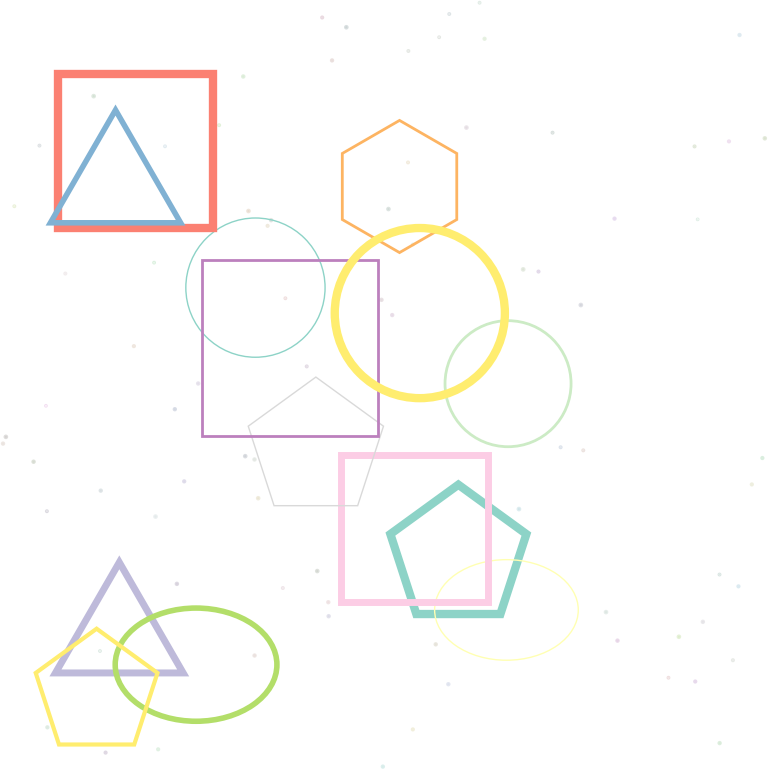[{"shape": "circle", "thickness": 0.5, "radius": 0.45, "center": [0.332, 0.626]}, {"shape": "pentagon", "thickness": 3, "radius": 0.46, "center": [0.595, 0.278]}, {"shape": "oval", "thickness": 0.5, "radius": 0.47, "center": [0.658, 0.208]}, {"shape": "triangle", "thickness": 2.5, "radius": 0.48, "center": [0.155, 0.174]}, {"shape": "square", "thickness": 3, "radius": 0.5, "center": [0.176, 0.804]}, {"shape": "triangle", "thickness": 2, "radius": 0.49, "center": [0.15, 0.759]}, {"shape": "hexagon", "thickness": 1, "radius": 0.43, "center": [0.519, 0.758]}, {"shape": "oval", "thickness": 2, "radius": 0.53, "center": [0.255, 0.137]}, {"shape": "square", "thickness": 2.5, "radius": 0.48, "center": [0.538, 0.313]}, {"shape": "pentagon", "thickness": 0.5, "radius": 0.46, "center": [0.41, 0.418]}, {"shape": "square", "thickness": 1, "radius": 0.57, "center": [0.377, 0.548]}, {"shape": "circle", "thickness": 1, "radius": 0.41, "center": [0.66, 0.502]}, {"shape": "circle", "thickness": 3, "radius": 0.55, "center": [0.545, 0.593]}, {"shape": "pentagon", "thickness": 1.5, "radius": 0.42, "center": [0.125, 0.1]}]